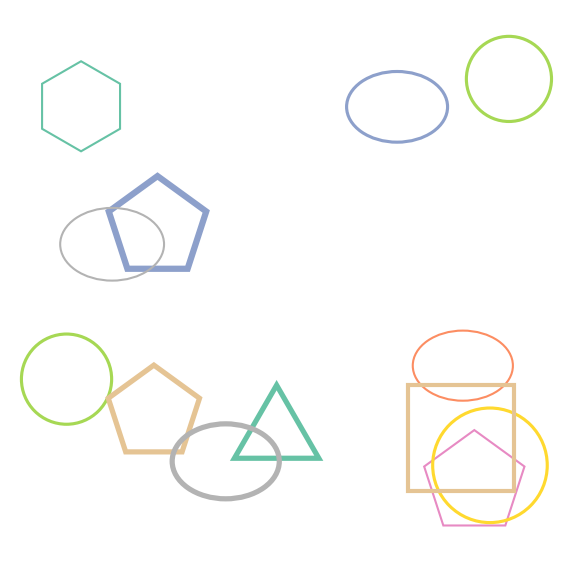[{"shape": "triangle", "thickness": 2.5, "radius": 0.42, "center": [0.479, 0.248]}, {"shape": "hexagon", "thickness": 1, "radius": 0.39, "center": [0.14, 0.815]}, {"shape": "oval", "thickness": 1, "radius": 0.43, "center": [0.801, 0.366]}, {"shape": "oval", "thickness": 1.5, "radius": 0.44, "center": [0.688, 0.814]}, {"shape": "pentagon", "thickness": 3, "radius": 0.44, "center": [0.273, 0.606]}, {"shape": "pentagon", "thickness": 1, "radius": 0.46, "center": [0.821, 0.163]}, {"shape": "circle", "thickness": 1.5, "radius": 0.39, "center": [0.115, 0.343]}, {"shape": "circle", "thickness": 1.5, "radius": 0.37, "center": [0.881, 0.862]}, {"shape": "circle", "thickness": 1.5, "radius": 0.5, "center": [0.848, 0.193]}, {"shape": "square", "thickness": 2, "radius": 0.46, "center": [0.798, 0.24]}, {"shape": "pentagon", "thickness": 2.5, "radius": 0.42, "center": [0.266, 0.284]}, {"shape": "oval", "thickness": 1, "radius": 0.45, "center": [0.194, 0.576]}, {"shape": "oval", "thickness": 2.5, "radius": 0.46, "center": [0.391, 0.2]}]